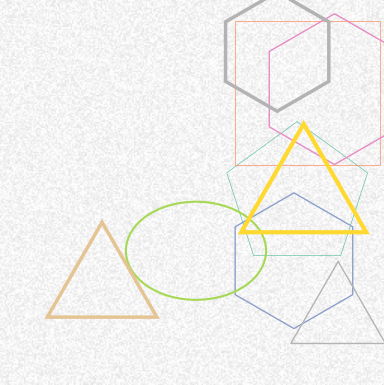[{"shape": "pentagon", "thickness": 0.5, "radius": 0.96, "center": [0.772, 0.492]}, {"shape": "square", "thickness": 0.5, "radius": 0.94, "center": [0.799, 0.758]}, {"shape": "hexagon", "thickness": 1, "radius": 0.88, "center": [0.764, 0.323]}, {"shape": "hexagon", "thickness": 1, "radius": 0.98, "center": [0.869, 0.769]}, {"shape": "oval", "thickness": 1.5, "radius": 0.91, "center": [0.509, 0.349]}, {"shape": "triangle", "thickness": 3, "radius": 0.94, "center": [0.789, 0.49]}, {"shape": "triangle", "thickness": 2.5, "radius": 0.82, "center": [0.265, 0.258]}, {"shape": "hexagon", "thickness": 2.5, "radius": 0.77, "center": [0.72, 0.866]}, {"shape": "triangle", "thickness": 1, "radius": 0.71, "center": [0.878, 0.179]}]